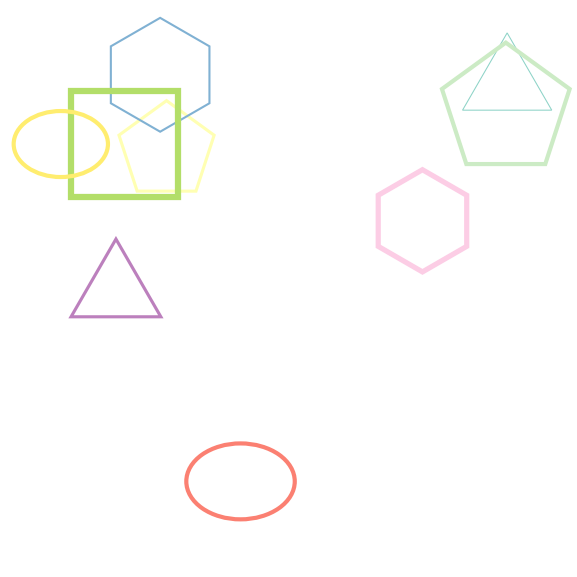[{"shape": "triangle", "thickness": 0.5, "radius": 0.45, "center": [0.878, 0.853]}, {"shape": "pentagon", "thickness": 1.5, "radius": 0.43, "center": [0.288, 0.738]}, {"shape": "oval", "thickness": 2, "radius": 0.47, "center": [0.417, 0.166]}, {"shape": "hexagon", "thickness": 1, "radius": 0.49, "center": [0.277, 0.87]}, {"shape": "square", "thickness": 3, "radius": 0.46, "center": [0.215, 0.75]}, {"shape": "hexagon", "thickness": 2.5, "radius": 0.44, "center": [0.732, 0.617]}, {"shape": "triangle", "thickness": 1.5, "radius": 0.45, "center": [0.201, 0.495]}, {"shape": "pentagon", "thickness": 2, "radius": 0.58, "center": [0.876, 0.809]}, {"shape": "oval", "thickness": 2, "radius": 0.41, "center": [0.105, 0.75]}]